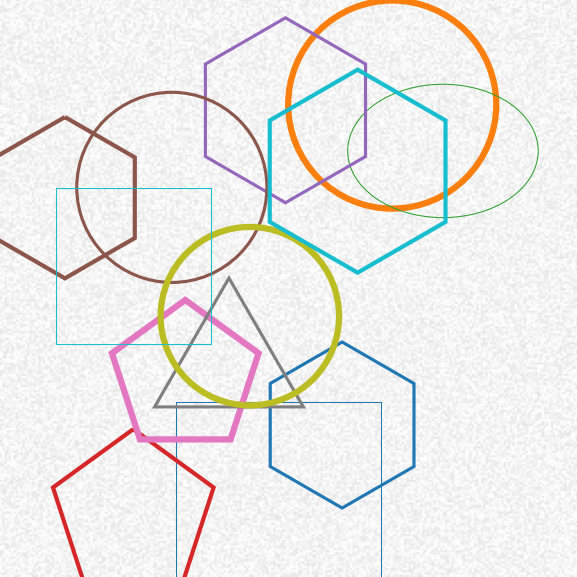[{"shape": "hexagon", "thickness": 1.5, "radius": 0.72, "center": [0.592, 0.263]}, {"shape": "square", "thickness": 0.5, "radius": 0.89, "center": [0.483, 0.126]}, {"shape": "circle", "thickness": 3, "radius": 0.9, "center": [0.679, 0.818]}, {"shape": "oval", "thickness": 0.5, "radius": 0.82, "center": [0.767, 0.738]}, {"shape": "pentagon", "thickness": 2, "radius": 0.73, "center": [0.231, 0.11]}, {"shape": "hexagon", "thickness": 1.5, "radius": 0.8, "center": [0.494, 0.808]}, {"shape": "hexagon", "thickness": 2, "radius": 0.7, "center": [0.112, 0.657]}, {"shape": "circle", "thickness": 1.5, "radius": 0.82, "center": [0.298, 0.675]}, {"shape": "pentagon", "thickness": 3, "radius": 0.67, "center": [0.321, 0.346]}, {"shape": "triangle", "thickness": 1.5, "radius": 0.74, "center": [0.397, 0.369]}, {"shape": "circle", "thickness": 3, "radius": 0.77, "center": [0.433, 0.452]}, {"shape": "square", "thickness": 0.5, "radius": 0.67, "center": [0.231, 0.538]}, {"shape": "hexagon", "thickness": 2, "radius": 0.88, "center": [0.619, 0.703]}]